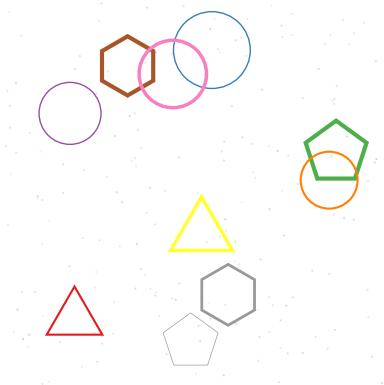[{"shape": "triangle", "thickness": 1.5, "radius": 0.42, "center": [0.194, 0.172]}, {"shape": "circle", "thickness": 1, "radius": 0.5, "center": [0.55, 0.87]}, {"shape": "pentagon", "thickness": 3, "radius": 0.42, "center": [0.873, 0.603]}, {"shape": "circle", "thickness": 1, "radius": 0.4, "center": [0.182, 0.706]}, {"shape": "circle", "thickness": 1.5, "radius": 0.37, "center": [0.855, 0.532]}, {"shape": "triangle", "thickness": 2.5, "radius": 0.46, "center": [0.524, 0.396]}, {"shape": "hexagon", "thickness": 3, "radius": 0.38, "center": [0.331, 0.829]}, {"shape": "circle", "thickness": 2.5, "radius": 0.44, "center": [0.449, 0.808]}, {"shape": "pentagon", "thickness": 0.5, "radius": 0.37, "center": [0.495, 0.112]}, {"shape": "hexagon", "thickness": 2, "radius": 0.4, "center": [0.593, 0.234]}]